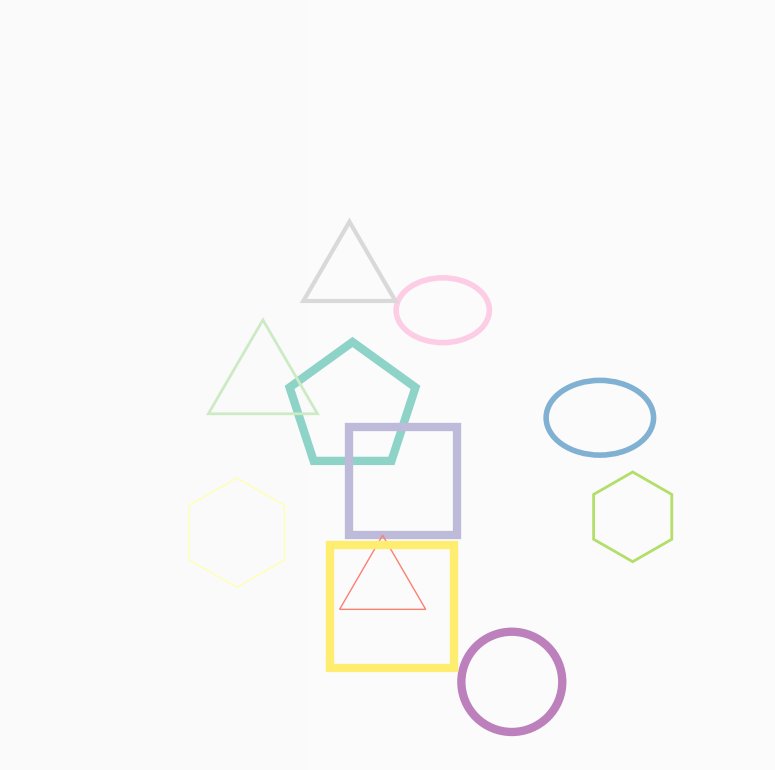[{"shape": "pentagon", "thickness": 3, "radius": 0.43, "center": [0.455, 0.47]}, {"shape": "hexagon", "thickness": 0.5, "radius": 0.35, "center": [0.306, 0.308]}, {"shape": "square", "thickness": 3, "radius": 0.35, "center": [0.52, 0.376]}, {"shape": "triangle", "thickness": 0.5, "radius": 0.32, "center": [0.494, 0.241]}, {"shape": "oval", "thickness": 2, "radius": 0.35, "center": [0.774, 0.457]}, {"shape": "hexagon", "thickness": 1, "radius": 0.29, "center": [0.816, 0.329]}, {"shape": "oval", "thickness": 2, "radius": 0.3, "center": [0.571, 0.597]}, {"shape": "triangle", "thickness": 1.5, "radius": 0.34, "center": [0.451, 0.643]}, {"shape": "circle", "thickness": 3, "radius": 0.33, "center": [0.66, 0.114]}, {"shape": "triangle", "thickness": 1, "radius": 0.41, "center": [0.339, 0.503]}, {"shape": "square", "thickness": 3, "radius": 0.4, "center": [0.506, 0.212]}]